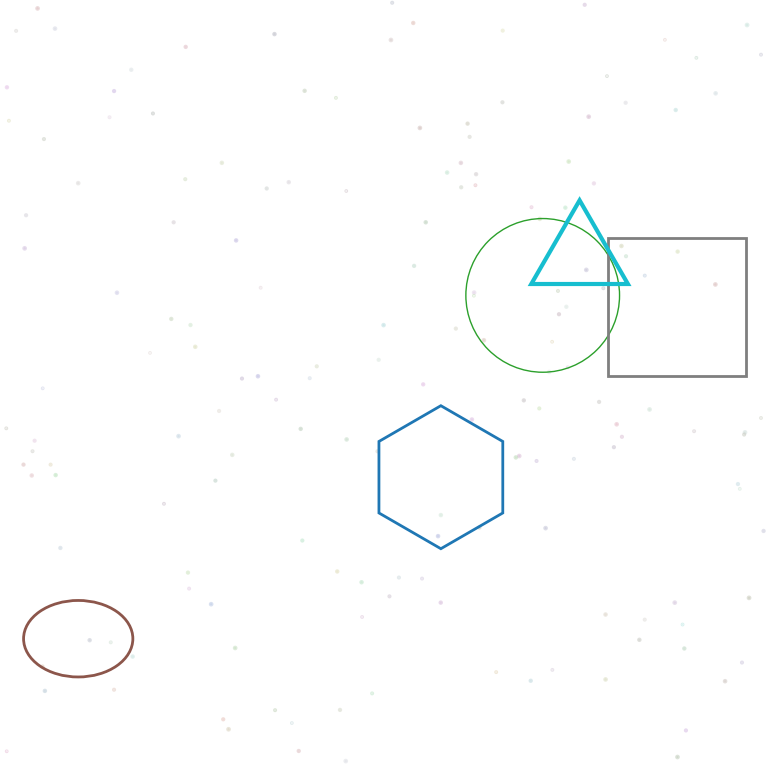[{"shape": "hexagon", "thickness": 1, "radius": 0.46, "center": [0.573, 0.38]}, {"shape": "circle", "thickness": 0.5, "radius": 0.5, "center": [0.705, 0.616]}, {"shape": "oval", "thickness": 1, "radius": 0.35, "center": [0.102, 0.171]}, {"shape": "square", "thickness": 1, "radius": 0.45, "center": [0.879, 0.602]}, {"shape": "triangle", "thickness": 1.5, "radius": 0.36, "center": [0.753, 0.667]}]